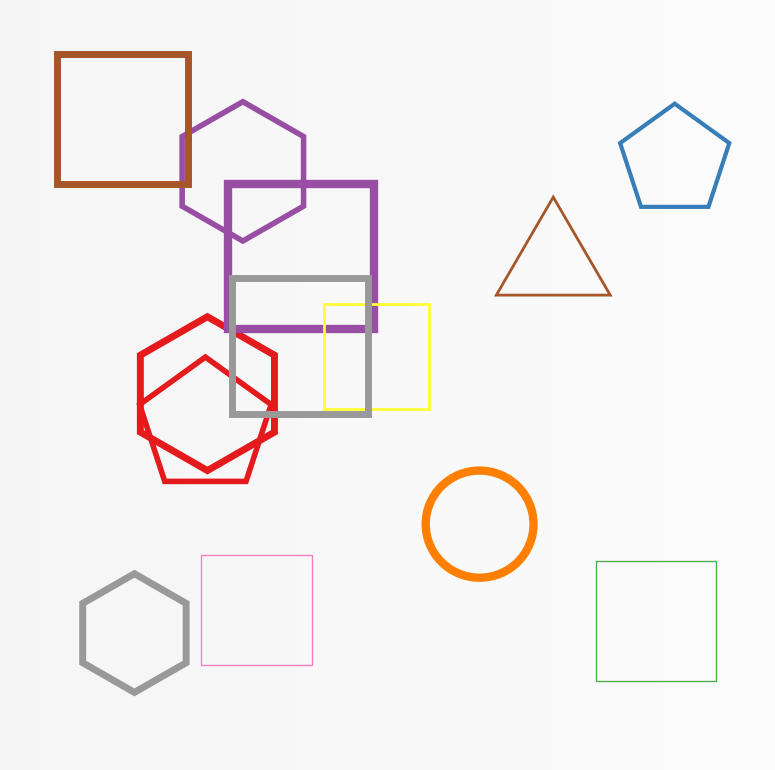[{"shape": "hexagon", "thickness": 2.5, "radius": 0.5, "center": [0.268, 0.489]}, {"shape": "pentagon", "thickness": 2, "radius": 0.45, "center": [0.265, 0.447]}, {"shape": "pentagon", "thickness": 1.5, "radius": 0.37, "center": [0.871, 0.791]}, {"shape": "square", "thickness": 0.5, "radius": 0.39, "center": [0.847, 0.194]}, {"shape": "hexagon", "thickness": 2, "radius": 0.45, "center": [0.313, 0.777]}, {"shape": "square", "thickness": 3, "radius": 0.47, "center": [0.388, 0.667]}, {"shape": "circle", "thickness": 3, "radius": 0.35, "center": [0.619, 0.319]}, {"shape": "square", "thickness": 1, "radius": 0.34, "center": [0.486, 0.537]}, {"shape": "square", "thickness": 2.5, "radius": 0.42, "center": [0.158, 0.846]}, {"shape": "triangle", "thickness": 1, "radius": 0.42, "center": [0.714, 0.659]}, {"shape": "square", "thickness": 0.5, "radius": 0.36, "center": [0.331, 0.207]}, {"shape": "hexagon", "thickness": 2.5, "radius": 0.39, "center": [0.173, 0.178]}, {"shape": "square", "thickness": 2.5, "radius": 0.44, "center": [0.387, 0.551]}]